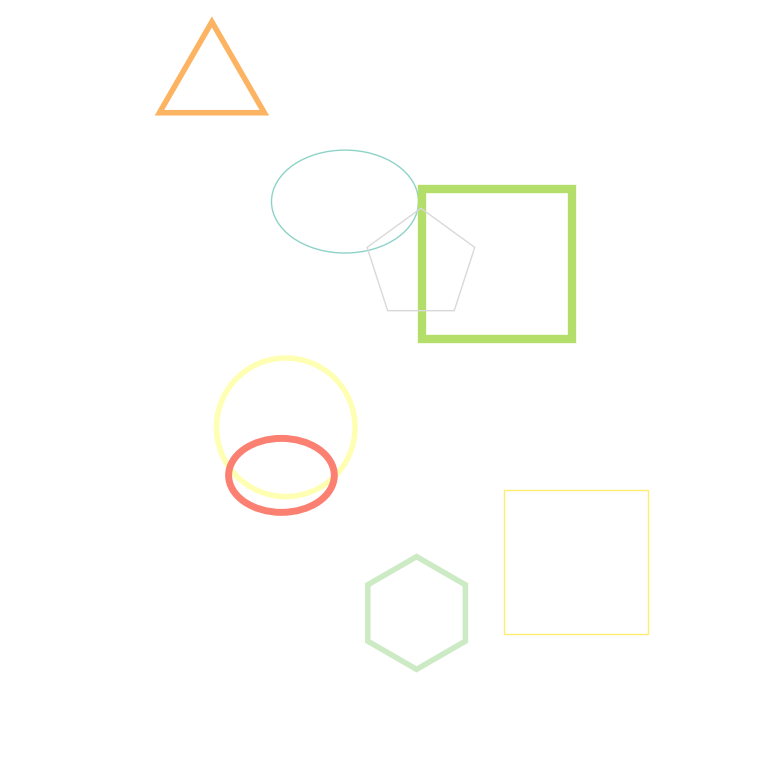[{"shape": "oval", "thickness": 0.5, "radius": 0.48, "center": [0.448, 0.738]}, {"shape": "circle", "thickness": 2, "radius": 0.45, "center": [0.371, 0.445]}, {"shape": "oval", "thickness": 2.5, "radius": 0.34, "center": [0.366, 0.383]}, {"shape": "triangle", "thickness": 2, "radius": 0.39, "center": [0.275, 0.893]}, {"shape": "square", "thickness": 3, "radius": 0.49, "center": [0.646, 0.657]}, {"shape": "pentagon", "thickness": 0.5, "radius": 0.37, "center": [0.547, 0.656]}, {"shape": "hexagon", "thickness": 2, "radius": 0.37, "center": [0.541, 0.204]}, {"shape": "square", "thickness": 0.5, "radius": 0.47, "center": [0.749, 0.271]}]